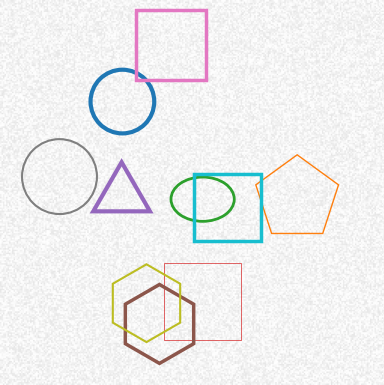[{"shape": "circle", "thickness": 3, "radius": 0.41, "center": [0.318, 0.736]}, {"shape": "pentagon", "thickness": 1, "radius": 0.56, "center": [0.772, 0.485]}, {"shape": "oval", "thickness": 2, "radius": 0.41, "center": [0.526, 0.483]}, {"shape": "square", "thickness": 0.5, "radius": 0.5, "center": [0.526, 0.216]}, {"shape": "triangle", "thickness": 3, "radius": 0.42, "center": [0.316, 0.494]}, {"shape": "hexagon", "thickness": 2.5, "radius": 0.51, "center": [0.414, 0.159]}, {"shape": "square", "thickness": 2.5, "radius": 0.45, "center": [0.444, 0.883]}, {"shape": "circle", "thickness": 1.5, "radius": 0.49, "center": [0.155, 0.541]}, {"shape": "hexagon", "thickness": 1.5, "radius": 0.51, "center": [0.38, 0.212]}, {"shape": "square", "thickness": 2.5, "radius": 0.43, "center": [0.592, 0.46]}]